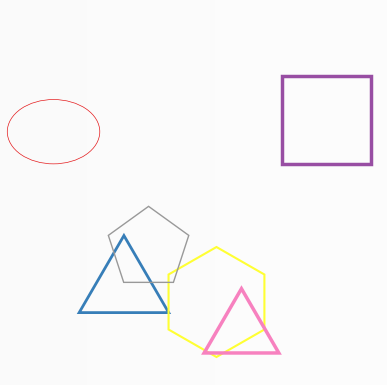[{"shape": "oval", "thickness": 0.5, "radius": 0.6, "center": [0.138, 0.658]}, {"shape": "triangle", "thickness": 2, "radius": 0.67, "center": [0.32, 0.255]}, {"shape": "square", "thickness": 2.5, "radius": 0.57, "center": [0.842, 0.689]}, {"shape": "hexagon", "thickness": 1.5, "radius": 0.71, "center": [0.559, 0.216]}, {"shape": "triangle", "thickness": 2.5, "radius": 0.56, "center": [0.623, 0.139]}, {"shape": "pentagon", "thickness": 1, "radius": 0.55, "center": [0.383, 0.355]}]